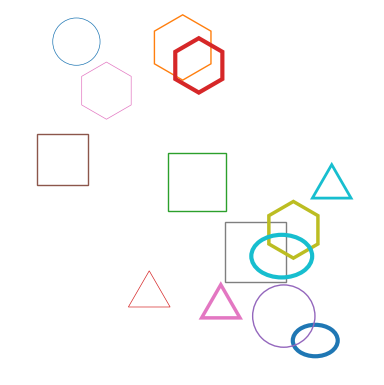[{"shape": "circle", "thickness": 0.5, "radius": 0.31, "center": [0.198, 0.892]}, {"shape": "oval", "thickness": 3, "radius": 0.29, "center": [0.819, 0.115]}, {"shape": "hexagon", "thickness": 1, "radius": 0.42, "center": [0.475, 0.877]}, {"shape": "square", "thickness": 1, "radius": 0.37, "center": [0.512, 0.527]}, {"shape": "triangle", "thickness": 0.5, "radius": 0.31, "center": [0.388, 0.234]}, {"shape": "hexagon", "thickness": 3, "radius": 0.35, "center": [0.516, 0.83]}, {"shape": "circle", "thickness": 1, "radius": 0.4, "center": [0.737, 0.179]}, {"shape": "square", "thickness": 1, "radius": 0.33, "center": [0.163, 0.585]}, {"shape": "hexagon", "thickness": 0.5, "radius": 0.37, "center": [0.276, 0.765]}, {"shape": "triangle", "thickness": 2.5, "radius": 0.29, "center": [0.574, 0.203]}, {"shape": "square", "thickness": 1, "radius": 0.39, "center": [0.663, 0.346]}, {"shape": "hexagon", "thickness": 2.5, "radius": 0.37, "center": [0.762, 0.403]}, {"shape": "triangle", "thickness": 2, "radius": 0.29, "center": [0.862, 0.514]}, {"shape": "oval", "thickness": 3, "radius": 0.4, "center": [0.732, 0.335]}]